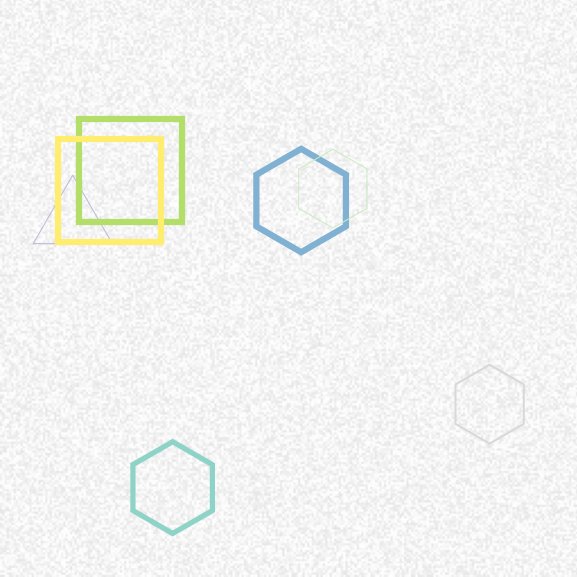[{"shape": "hexagon", "thickness": 2.5, "radius": 0.4, "center": [0.299, 0.155]}, {"shape": "triangle", "thickness": 0.5, "radius": 0.4, "center": [0.126, 0.617]}, {"shape": "hexagon", "thickness": 3, "radius": 0.45, "center": [0.521, 0.652]}, {"shape": "square", "thickness": 3, "radius": 0.45, "center": [0.226, 0.704]}, {"shape": "hexagon", "thickness": 1, "radius": 0.34, "center": [0.848, 0.299]}, {"shape": "hexagon", "thickness": 0.5, "radius": 0.34, "center": [0.576, 0.673]}, {"shape": "square", "thickness": 3, "radius": 0.45, "center": [0.189, 0.669]}]